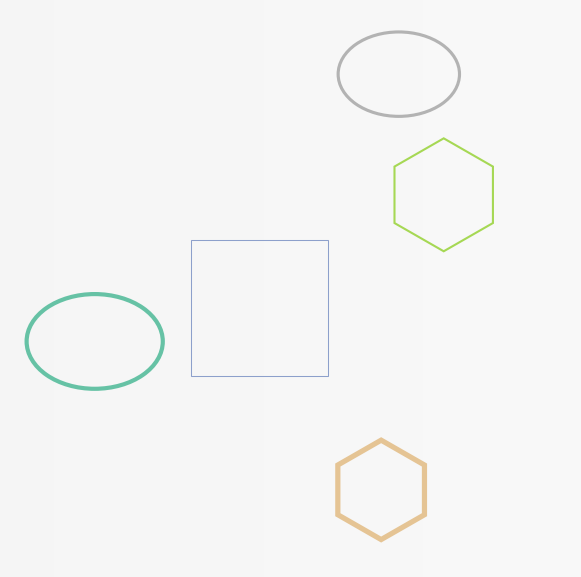[{"shape": "oval", "thickness": 2, "radius": 0.59, "center": [0.163, 0.408]}, {"shape": "square", "thickness": 0.5, "radius": 0.59, "center": [0.446, 0.465]}, {"shape": "hexagon", "thickness": 1, "radius": 0.49, "center": [0.763, 0.662]}, {"shape": "hexagon", "thickness": 2.5, "radius": 0.43, "center": [0.656, 0.151]}, {"shape": "oval", "thickness": 1.5, "radius": 0.52, "center": [0.686, 0.871]}]